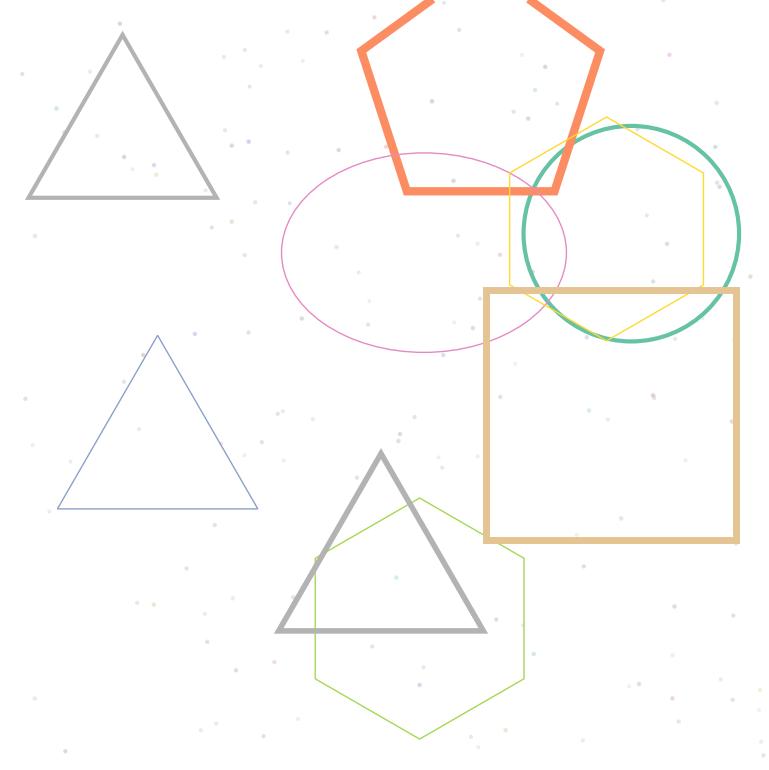[{"shape": "circle", "thickness": 1.5, "radius": 0.7, "center": [0.82, 0.697]}, {"shape": "pentagon", "thickness": 3, "radius": 0.82, "center": [0.624, 0.883]}, {"shape": "triangle", "thickness": 0.5, "radius": 0.75, "center": [0.205, 0.414]}, {"shape": "oval", "thickness": 0.5, "radius": 0.93, "center": [0.551, 0.672]}, {"shape": "hexagon", "thickness": 0.5, "radius": 0.78, "center": [0.545, 0.197]}, {"shape": "hexagon", "thickness": 0.5, "radius": 0.73, "center": [0.788, 0.703]}, {"shape": "square", "thickness": 2.5, "radius": 0.81, "center": [0.793, 0.461]}, {"shape": "triangle", "thickness": 1.5, "radius": 0.71, "center": [0.159, 0.814]}, {"shape": "triangle", "thickness": 2, "radius": 0.77, "center": [0.495, 0.257]}]